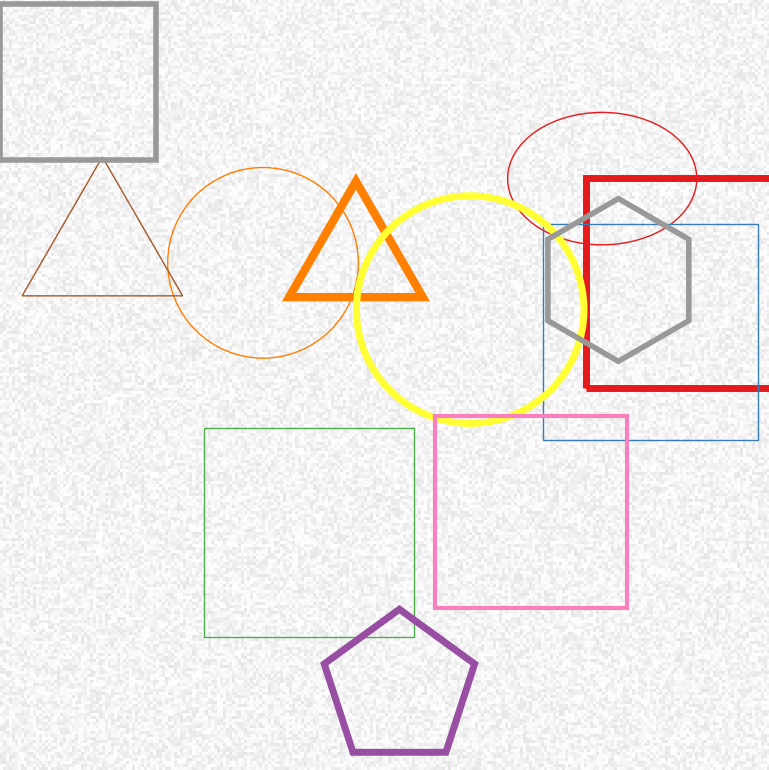[{"shape": "oval", "thickness": 0.5, "radius": 0.61, "center": [0.782, 0.768]}, {"shape": "square", "thickness": 2.5, "radius": 0.68, "center": [0.897, 0.632]}, {"shape": "square", "thickness": 0.5, "radius": 0.7, "center": [0.845, 0.569]}, {"shape": "square", "thickness": 0.5, "radius": 0.68, "center": [0.401, 0.309]}, {"shape": "pentagon", "thickness": 2.5, "radius": 0.51, "center": [0.519, 0.106]}, {"shape": "circle", "thickness": 0.5, "radius": 0.62, "center": [0.342, 0.659]}, {"shape": "triangle", "thickness": 3, "radius": 0.5, "center": [0.462, 0.664]}, {"shape": "circle", "thickness": 2.5, "radius": 0.74, "center": [0.611, 0.598]}, {"shape": "triangle", "thickness": 0.5, "radius": 0.6, "center": [0.133, 0.676]}, {"shape": "square", "thickness": 1.5, "radius": 0.62, "center": [0.69, 0.335]}, {"shape": "square", "thickness": 2, "radius": 0.51, "center": [0.101, 0.894]}, {"shape": "hexagon", "thickness": 2, "radius": 0.53, "center": [0.803, 0.636]}]